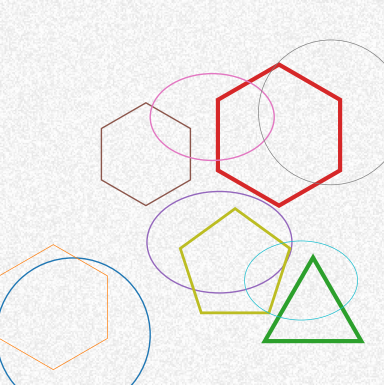[{"shape": "circle", "thickness": 1, "radius": 1.0, "center": [0.19, 0.13]}, {"shape": "hexagon", "thickness": 0.5, "radius": 0.81, "center": [0.139, 0.202]}, {"shape": "triangle", "thickness": 3, "radius": 0.72, "center": [0.813, 0.186]}, {"shape": "hexagon", "thickness": 3, "radius": 0.92, "center": [0.725, 0.649]}, {"shape": "oval", "thickness": 1, "radius": 0.94, "center": [0.57, 0.371]}, {"shape": "hexagon", "thickness": 1, "radius": 0.67, "center": [0.379, 0.599]}, {"shape": "oval", "thickness": 1, "radius": 0.81, "center": [0.551, 0.696]}, {"shape": "circle", "thickness": 0.5, "radius": 0.94, "center": [0.859, 0.708]}, {"shape": "pentagon", "thickness": 2, "radius": 0.75, "center": [0.611, 0.308]}, {"shape": "oval", "thickness": 0.5, "radius": 0.73, "center": [0.782, 0.271]}]